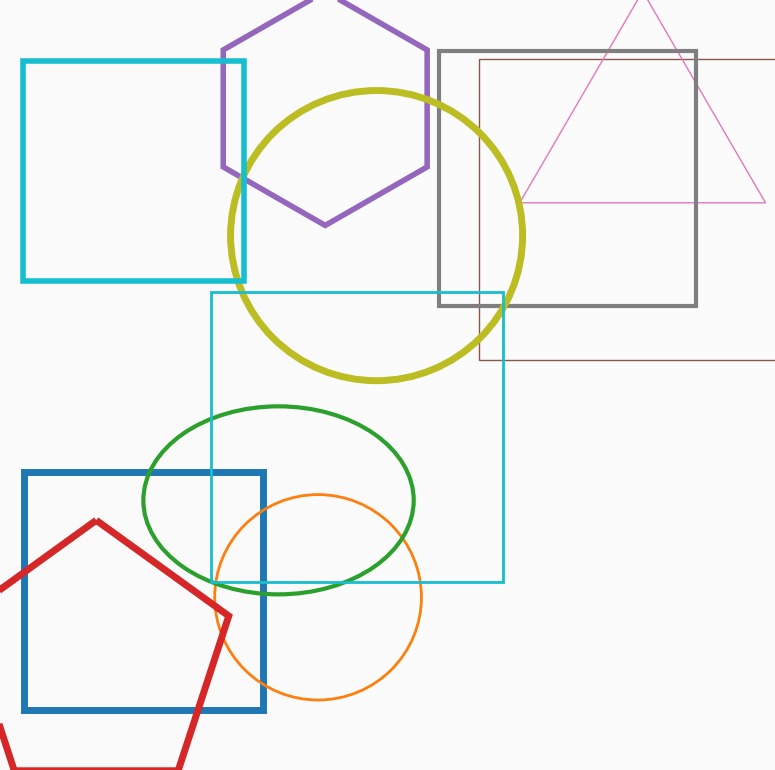[{"shape": "square", "thickness": 2.5, "radius": 0.77, "center": [0.185, 0.232]}, {"shape": "circle", "thickness": 1, "radius": 0.67, "center": [0.41, 0.224]}, {"shape": "oval", "thickness": 1.5, "radius": 0.87, "center": [0.359, 0.35]}, {"shape": "pentagon", "thickness": 2.5, "radius": 0.9, "center": [0.124, 0.144]}, {"shape": "hexagon", "thickness": 2, "radius": 0.76, "center": [0.42, 0.859]}, {"shape": "square", "thickness": 0.5, "radius": 0.98, "center": [0.814, 0.728]}, {"shape": "triangle", "thickness": 0.5, "radius": 0.92, "center": [0.829, 0.828]}, {"shape": "square", "thickness": 1.5, "radius": 0.83, "center": [0.732, 0.768]}, {"shape": "circle", "thickness": 2.5, "radius": 0.94, "center": [0.486, 0.694]}, {"shape": "square", "thickness": 1, "radius": 0.94, "center": [0.461, 0.432]}, {"shape": "square", "thickness": 2, "radius": 0.72, "center": [0.172, 0.778]}]